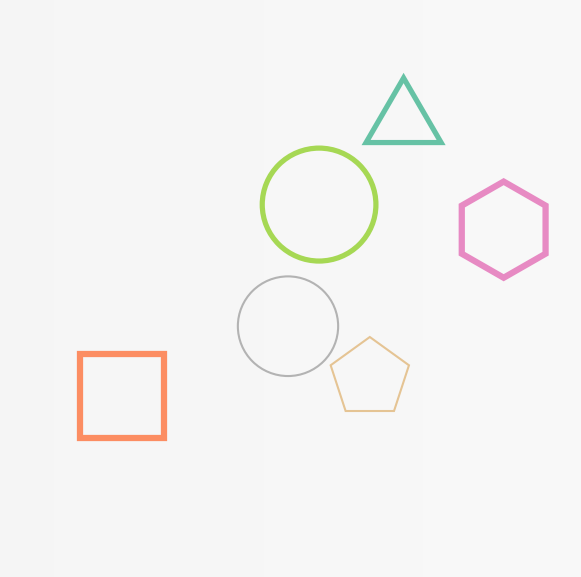[{"shape": "triangle", "thickness": 2.5, "radius": 0.37, "center": [0.694, 0.79]}, {"shape": "square", "thickness": 3, "radius": 0.36, "center": [0.21, 0.313]}, {"shape": "hexagon", "thickness": 3, "radius": 0.42, "center": [0.867, 0.601]}, {"shape": "circle", "thickness": 2.5, "radius": 0.49, "center": [0.549, 0.645]}, {"shape": "pentagon", "thickness": 1, "radius": 0.35, "center": [0.636, 0.345]}, {"shape": "circle", "thickness": 1, "radius": 0.43, "center": [0.495, 0.434]}]